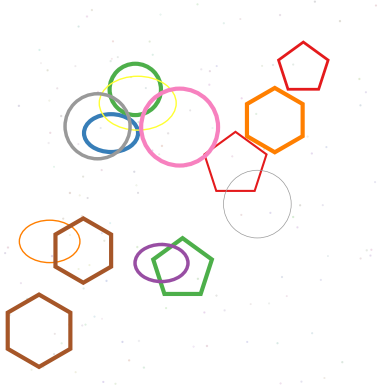[{"shape": "pentagon", "thickness": 2, "radius": 0.34, "center": [0.788, 0.823]}, {"shape": "pentagon", "thickness": 1.5, "radius": 0.42, "center": [0.612, 0.573]}, {"shape": "oval", "thickness": 3, "radius": 0.35, "center": [0.288, 0.654]}, {"shape": "pentagon", "thickness": 3, "radius": 0.4, "center": [0.474, 0.301]}, {"shape": "circle", "thickness": 3, "radius": 0.33, "center": [0.351, 0.768]}, {"shape": "oval", "thickness": 2.5, "radius": 0.34, "center": [0.419, 0.317]}, {"shape": "hexagon", "thickness": 3, "radius": 0.42, "center": [0.714, 0.688]}, {"shape": "oval", "thickness": 1, "radius": 0.39, "center": [0.129, 0.373]}, {"shape": "oval", "thickness": 1, "radius": 0.5, "center": [0.358, 0.732]}, {"shape": "hexagon", "thickness": 3, "radius": 0.42, "center": [0.216, 0.349]}, {"shape": "hexagon", "thickness": 3, "radius": 0.47, "center": [0.101, 0.141]}, {"shape": "circle", "thickness": 3, "radius": 0.5, "center": [0.467, 0.67]}, {"shape": "circle", "thickness": 0.5, "radius": 0.44, "center": [0.668, 0.47]}, {"shape": "circle", "thickness": 2.5, "radius": 0.42, "center": [0.253, 0.672]}]